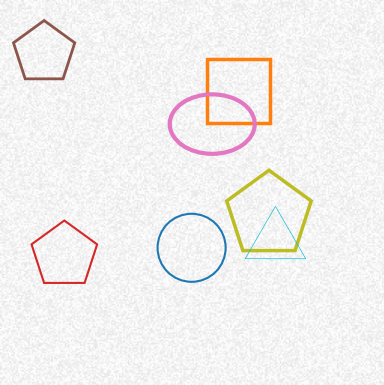[{"shape": "circle", "thickness": 1.5, "radius": 0.44, "center": [0.498, 0.356]}, {"shape": "square", "thickness": 2.5, "radius": 0.41, "center": [0.619, 0.764]}, {"shape": "pentagon", "thickness": 1.5, "radius": 0.45, "center": [0.167, 0.338]}, {"shape": "pentagon", "thickness": 2, "radius": 0.42, "center": [0.115, 0.863]}, {"shape": "oval", "thickness": 3, "radius": 0.55, "center": [0.551, 0.678]}, {"shape": "pentagon", "thickness": 2.5, "radius": 0.58, "center": [0.699, 0.442]}, {"shape": "triangle", "thickness": 0.5, "radius": 0.45, "center": [0.715, 0.373]}]